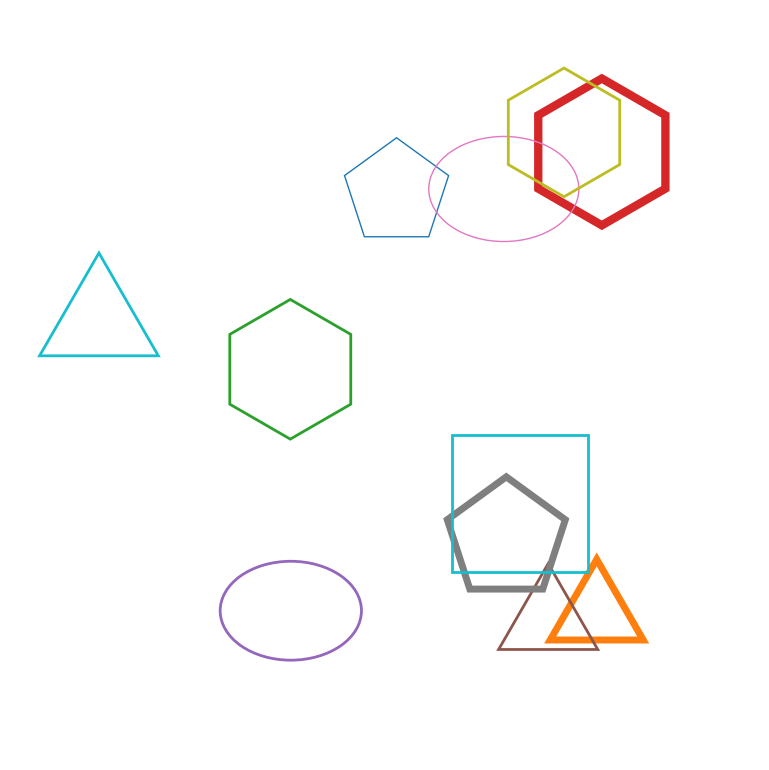[{"shape": "pentagon", "thickness": 0.5, "radius": 0.36, "center": [0.515, 0.75]}, {"shape": "triangle", "thickness": 2.5, "radius": 0.35, "center": [0.775, 0.204]}, {"shape": "hexagon", "thickness": 1, "radius": 0.45, "center": [0.377, 0.52]}, {"shape": "hexagon", "thickness": 3, "radius": 0.48, "center": [0.782, 0.803]}, {"shape": "oval", "thickness": 1, "radius": 0.46, "center": [0.378, 0.207]}, {"shape": "triangle", "thickness": 1, "radius": 0.37, "center": [0.712, 0.194]}, {"shape": "oval", "thickness": 0.5, "radius": 0.49, "center": [0.654, 0.755]}, {"shape": "pentagon", "thickness": 2.5, "radius": 0.4, "center": [0.658, 0.3]}, {"shape": "hexagon", "thickness": 1, "radius": 0.42, "center": [0.732, 0.828]}, {"shape": "square", "thickness": 1, "radius": 0.44, "center": [0.675, 0.346]}, {"shape": "triangle", "thickness": 1, "radius": 0.45, "center": [0.128, 0.582]}]